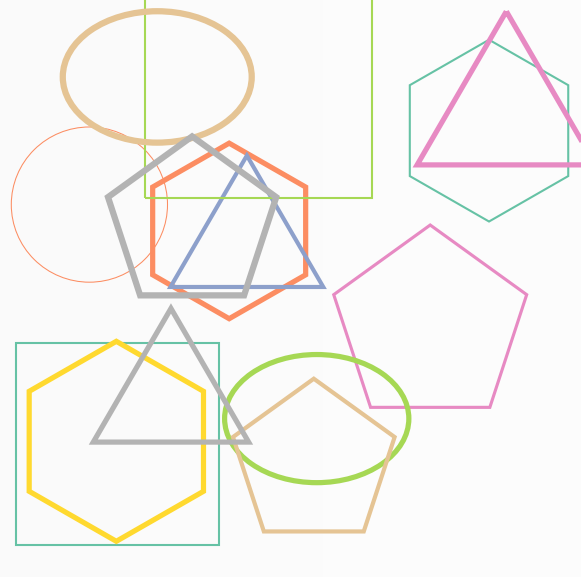[{"shape": "square", "thickness": 1, "radius": 0.87, "center": [0.202, 0.231]}, {"shape": "hexagon", "thickness": 1, "radius": 0.79, "center": [0.841, 0.773]}, {"shape": "circle", "thickness": 0.5, "radius": 0.67, "center": [0.154, 0.645]}, {"shape": "hexagon", "thickness": 2.5, "radius": 0.76, "center": [0.394, 0.599]}, {"shape": "triangle", "thickness": 2, "radius": 0.76, "center": [0.425, 0.578]}, {"shape": "triangle", "thickness": 2.5, "radius": 0.89, "center": [0.871, 0.802]}, {"shape": "pentagon", "thickness": 1.5, "radius": 0.87, "center": [0.74, 0.435]}, {"shape": "oval", "thickness": 2.5, "radius": 0.79, "center": [0.545, 0.274]}, {"shape": "square", "thickness": 1, "radius": 0.98, "center": [0.445, 0.853]}, {"shape": "hexagon", "thickness": 2.5, "radius": 0.87, "center": [0.2, 0.235]}, {"shape": "pentagon", "thickness": 2, "radius": 0.73, "center": [0.54, 0.197]}, {"shape": "oval", "thickness": 3, "radius": 0.81, "center": [0.271, 0.866]}, {"shape": "pentagon", "thickness": 3, "radius": 0.76, "center": [0.331, 0.611]}, {"shape": "triangle", "thickness": 2.5, "radius": 0.77, "center": [0.294, 0.311]}]